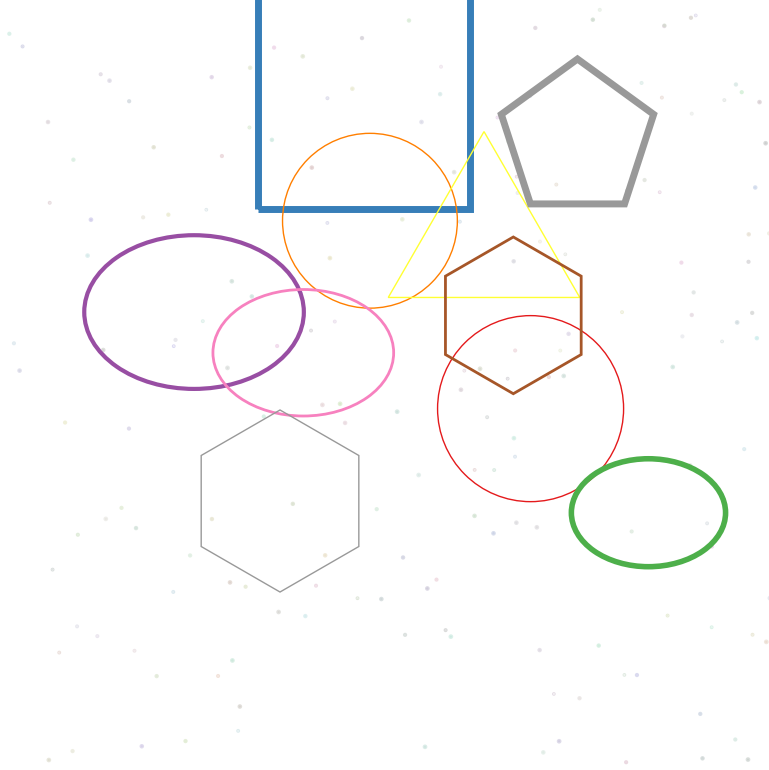[{"shape": "circle", "thickness": 0.5, "radius": 0.6, "center": [0.689, 0.469]}, {"shape": "square", "thickness": 2.5, "radius": 0.69, "center": [0.473, 0.866]}, {"shape": "oval", "thickness": 2, "radius": 0.5, "center": [0.842, 0.334]}, {"shape": "oval", "thickness": 1.5, "radius": 0.71, "center": [0.252, 0.595]}, {"shape": "circle", "thickness": 0.5, "radius": 0.57, "center": [0.48, 0.713]}, {"shape": "triangle", "thickness": 0.5, "radius": 0.72, "center": [0.629, 0.685]}, {"shape": "hexagon", "thickness": 1, "radius": 0.51, "center": [0.667, 0.59]}, {"shape": "oval", "thickness": 1, "radius": 0.59, "center": [0.394, 0.542]}, {"shape": "pentagon", "thickness": 2.5, "radius": 0.52, "center": [0.75, 0.819]}, {"shape": "hexagon", "thickness": 0.5, "radius": 0.59, "center": [0.364, 0.349]}]